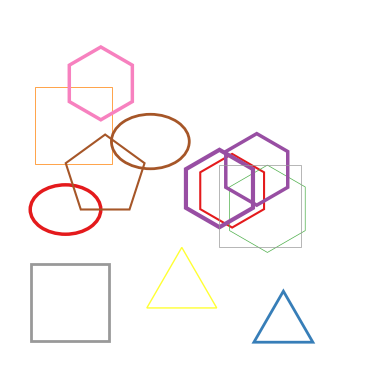[{"shape": "hexagon", "thickness": 1.5, "radius": 0.48, "center": [0.603, 0.505]}, {"shape": "oval", "thickness": 2.5, "radius": 0.46, "center": [0.17, 0.456]}, {"shape": "triangle", "thickness": 2, "radius": 0.44, "center": [0.736, 0.155]}, {"shape": "hexagon", "thickness": 0.5, "radius": 0.57, "center": [0.695, 0.458]}, {"shape": "hexagon", "thickness": 3, "radius": 0.5, "center": [0.57, 0.51]}, {"shape": "hexagon", "thickness": 2.5, "radius": 0.46, "center": [0.667, 0.56]}, {"shape": "square", "thickness": 0.5, "radius": 0.5, "center": [0.191, 0.674]}, {"shape": "triangle", "thickness": 1, "radius": 0.52, "center": [0.472, 0.253]}, {"shape": "oval", "thickness": 2, "radius": 0.51, "center": [0.391, 0.632]}, {"shape": "pentagon", "thickness": 1.5, "radius": 0.54, "center": [0.273, 0.543]}, {"shape": "hexagon", "thickness": 2.5, "radius": 0.47, "center": [0.262, 0.783]}, {"shape": "square", "thickness": 2, "radius": 0.5, "center": [0.181, 0.214]}, {"shape": "square", "thickness": 0.5, "radius": 0.53, "center": [0.675, 0.465]}]